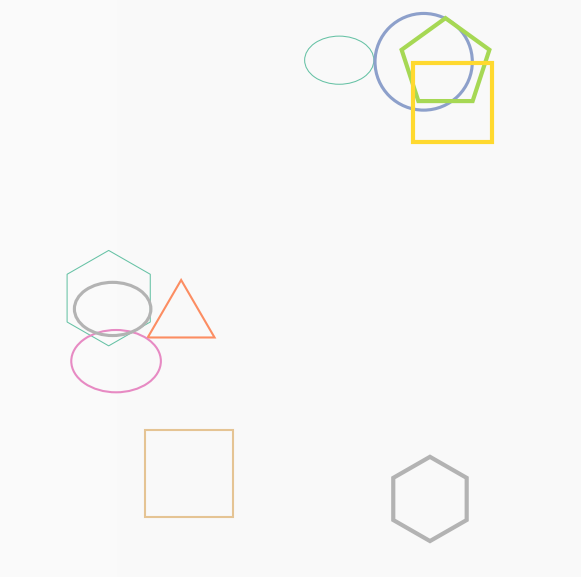[{"shape": "oval", "thickness": 0.5, "radius": 0.3, "center": [0.584, 0.895]}, {"shape": "hexagon", "thickness": 0.5, "radius": 0.41, "center": [0.187, 0.483]}, {"shape": "triangle", "thickness": 1, "radius": 0.33, "center": [0.312, 0.448]}, {"shape": "circle", "thickness": 1.5, "radius": 0.42, "center": [0.729, 0.892]}, {"shape": "oval", "thickness": 1, "radius": 0.39, "center": [0.2, 0.374]}, {"shape": "pentagon", "thickness": 2, "radius": 0.4, "center": [0.766, 0.888]}, {"shape": "square", "thickness": 2, "radius": 0.34, "center": [0.779, 0.821]}, {"shape": "square", "thickness": 1, "radius": 0.38, "center": [0.326, 0.179]}, {"shape": "hexagon", "thickness": 2, "radius": 0.36, "center": [0.74, 0.135]}, {"shape": "oval", "thickness": 1.5, "radius": 0.33, "center": [0.194, 0.464]}]